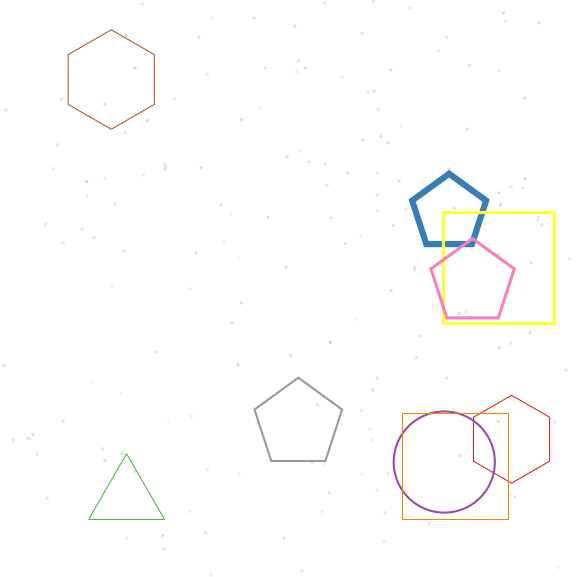[{"shape": "hexagon", "thickness": 0.5, "radius": 0.38, "center": [0.886, 0.239]}, {"shape": "pentagon", "thickness": 3, "radius": 0.34, "center": [0.778, 0.631]}, {"shape": "triangle", "thickness": 0.5, "radius": 0.38, "center": [0.219, 0.138]}, {"shape": "circle", "thickness": 1, "radius": 0.44, "center": [0.769, 0.199]}, {"shape": "square", "thickness": 0.5, "radius": 0.46, "center": [0.788, 0.192]}, {"shape": "square", "thickness": 1.5, "radius": 0.48, "center": [0.864, 0.536]}, {"shape": "hexagon", "thickness": 0.5, "radius": 0.43, "center": [0.193, 0.861]}, {"shape": "pentagon", "thickness": 1.5, "radius": 0.38, "center": [0.818, 0.51]}, {"shape": "pentagon", "thickness": 1, "radius": 0.4, "center": [0.517, 0.265]}]